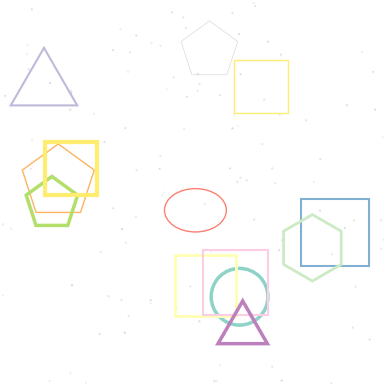[{"shape": "circle", "thickness": 2.5, "radius": 0.37, "center": [0.622, 0.229]}, {"shape": "square", "thickness": 2, "radius": 0.4, "center": [0.533, 0.259]}, {"shape": "triangle", "thickness": 1.5, "radius": 0.5, "center": [0.114, 0.776]}, {"shape": "oval", "thickness": 1, "radius": 0.4, "center": [0.508, 0.454]}, {"shape": "square", "thickness": 1.5, "radius": 0.44, "center": [0.87, 0.395]}, {"shape": "pentagon", "thickness": 1, "radius": 0.49, "center": [0.151, 0.528]}, {"shape": "pentagon", "thickness": 2.5, "radius": 0.35, "center": [0.135, 0.471]}, {"shape": "square", "thickness": 1.5, "radius": 0.42, "center": [0.612, 0.266]}, {"shape": "pentagon", "thickness": 0.5, "radius": 0.39, "center": [0.544, 0.868]}, {"shape": "triangle", "thickness": 2.5, "radius": 0.37, "center": [0.63, 0.144]}, {"shape": "hexagon", "thickness": 2, "radius": 0.43, "center": [0.811, 0.356]}, {"shape": "square", "thickness": 3, "radius": 0.34, "center": [0.184, 0.562]}, {"shape": "square", "thickness": 1, "radius": 0.35, "center": [0.678, 0.776]}]